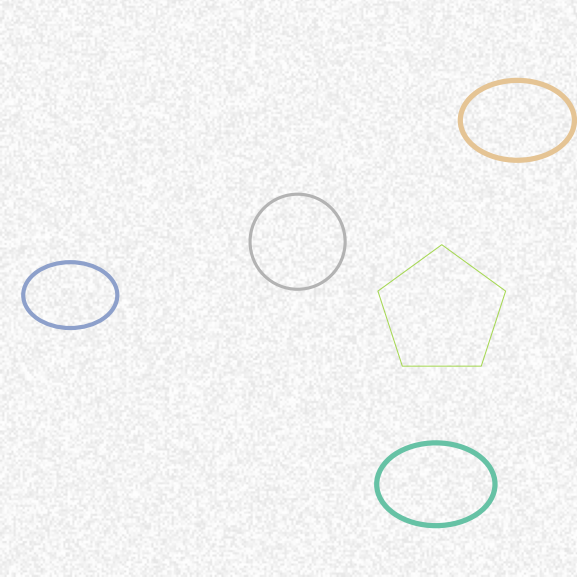[{"shape": "oval", "thickness": 2.5, "radius": 0.51, "center": [0.755, 0.161]}, {"shape": "oval", "thickness": 2, "radius": 0.41, "center": [0.122, 0.488]}, {"shape": "pentagon", "thickness": 0.5, "radius": 0.58, "center": [0.765, 0.459]}, {"shape": "oval", "thickness": 2.5, "radius": 0.49, "center": [0.896, 0.791]}, {"shape": "circle", "thickness": 1.5, "radius": 0.41, "center": [0.515, 0.581]}]